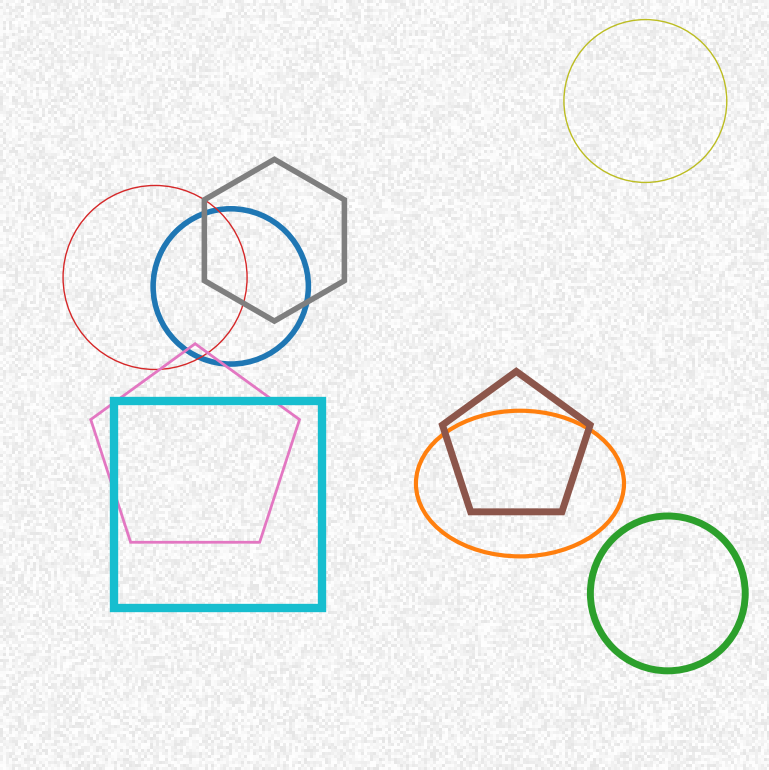[{"shape": "circle", "thickness": 2, "radius": 0.5, "center": [0.3, 0.628]}, {"shape": "oval", "thickness": 1.5, "radius": 0.68, "center": [0.675, 0.372]}, {"shape": "circle", "thickness": 2.5, "radius": 0.5, "center": [0.867, 0.229]}, {"shape": "circle", "thickness": 0.5, "radius": 0.6, "center": [0.201, 0.64]}, {"shape": "pentagon", "thickness": 2.5, "radius": 0.5, "center": [0.67, 0.417]}, {"shape": "pentagon", "thickness": 1, "radius": 0.71, "center": [0.253, 0.411]}, {"shape": "hexagon", "thickness": 2, "radius": 0.52, "center": [0.356, 0.688]}, {"shape": "circle", "thickness": 0.5, "radius": 0.53, "center": [0.838, 0.869]}, {"shape": "square", "thickness": 3, "radius": 0.67, "center": [0.283, 0.345]}]